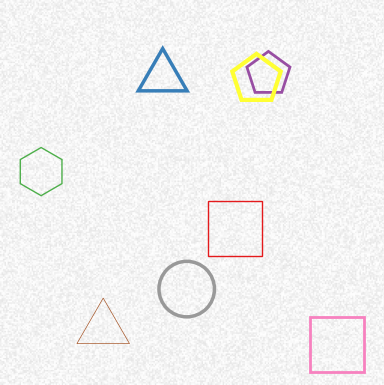[{"shape": "square", "thickness": 1, "radius": 0.35, "center": [0.61, 0.407]}, {"shape": "triangle", "thickness": 2.5, "radius": 0.37, "center": [0.423, 0.801]}, {"shape": "hexagon", "thickness": 1, "radius": 0.31, "center": [0.107, 0.554]}, {"shape": "pentagon", "thickness": 2, "radius": 0.29, "center": [0.697, 0.808]}, {"shape": "pentagon", "thickness": 3, "radius": 0.33, "center": [0.666, 0.794]}, {"shape": "triangle", "thickness": 0.5, "radius": 0.39, "center": [0.268, 0.147]}, {"shape": "square", "thickness": 2, "radius": 0.35, "center": [0.874, 0.105]}, {"shape": "circle", "thickness": 2.5, "radius": 0.36, "center": [0.485, 0.249]}]